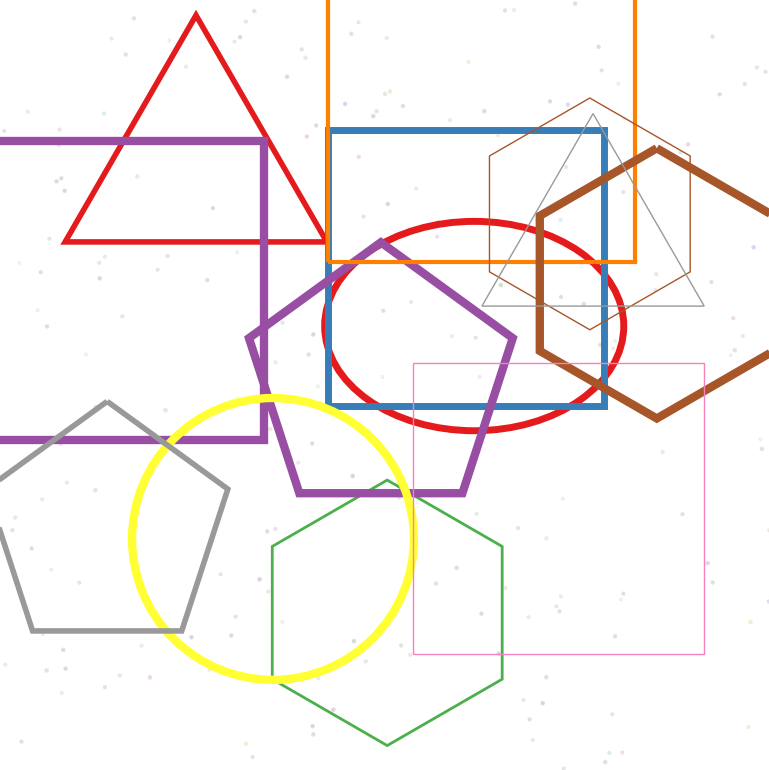[{"shape": "oval", "thickness": 2.5, "radius": 0.97, "center": [0.616, 0.577]}, {"shape": "triangle", "thickness": 2, "radius": 0.98, "center": [0.255, 0.784]}, {"shape": "square", "thickness": 2.5, "radius": 0.89, "center": [0.605, 0.652]}, {"shape": "hexagon", "thickness": 1, "radius": 0.86, "center": [0.503, 0.204]}, {"shape": "square", "thickness": 3, "radius": 0.97, "center": [0.149, 0.623]}, {"shape": "pentagon", "thickness": 3, "radius": 0.9, "center": [0.495, 0.505]}, {"shape": "square", "thickness": 1.5, "radius": 0.99, "center": [0.625, 0.858]}, {"shape": "circle", "thickness": 3, "radius": 0.92, "center": [0.355, 0.3]}, {"shape": "hexagon", "thickness": 0.5, "radius": 0.75, "center": [0.766, 0.722]}, {"shape": "hexagon", "thickness": 3, "radius": 0.88, "center": [0.853, 0.632]}, {"shape": "square", "thickness": 0.5, "radius": 0.95, "center": [0.725, 0.34]}, {"shape": "pentagon", "thickness": 2, "radius": 0.82, "center": [0.139, 0.314]}, {"shape": "triangle", "thickness": 0.5, "radius": 0.83, "center": [0.77, 0.686]}]